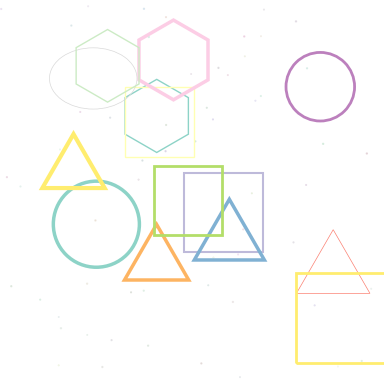[{"shape": "hexagon", "thickness": 1, "radius": 0.47, "center": [0.407, 0.699]}, {"shape": "circle", "thickness": 2.5, "radius": 0.56, "center": [0.25, 0.418]}, {"shape": "square", "thickness": 1, "radius": 0.45, "center": [0.413, 0.683]}, {"shape": "square", "thickness": 1.5, "radius": 0.51, "center": [0.581, 0.449]}, {"shape": "triangle", "thickness": 0.5, "radius": 0.55, "center": [0.865, 0.293]}, {"shape": "triangle", "thickness": 2.5, "radius": 0.53, "center": [0.596, 0.377]}, {"shape": "triangle", "thickness": 2.5, "radius": 0.48, "center": [0.407, 0.321]}, {"shape": "square", "thickness": 2, "radius": 0.44, "center": [0.489, 0.479]}, {"shape": "hexagon", "thickness": 2.5, "radius": 0.52, "center": [0.451, 0.844]}, {"shape": "oval", "thickness": 0.5, "radius": 0.57, "center": [0.242, 0.796]}, {"shape": "circle", "thickness": 2, "radius": 0.45, "center": [0.832, 0.775]}, {"shape": "hexagon", "thickness": 1, "radius": 0.47, "center": [0.279, 0.829]}, {"shape": "triangle", "thickness": 3, "radius": 0.47, "center": [0.191, 0.558]}, {"shape": "square", "thickness": 2, "radius": 0.59, "center": [0.887, 0.174]}]